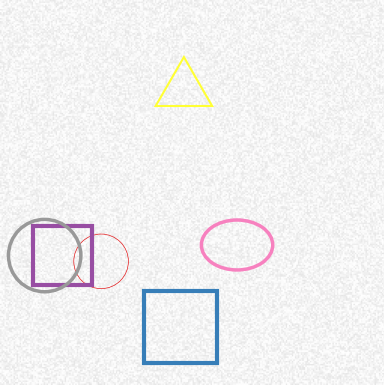[{"shape": "circle", "thickness": 0.5, "radius": 0.35, "center": [0.263, 0.321]}, {"shape": "square", "thickness": 3, "radius": 0.47, "center": [0.469, 0.15]}, {"shape": "square", "thickness": 3, "radius": 0.38, "center": [0.163, 0.337]}, {"shape": "triangle", "thickness": 1.5, "radius": 0.42, "center": [0.478, 0.767]}, {"shape": "oval", "thickness": 2.5, "radius": 0.46, "center": [0.616, 0.364]}, {"shape": "circle", "thickness": 2.5, "radius": 0.47, "center": [0.116, 0.336]}]